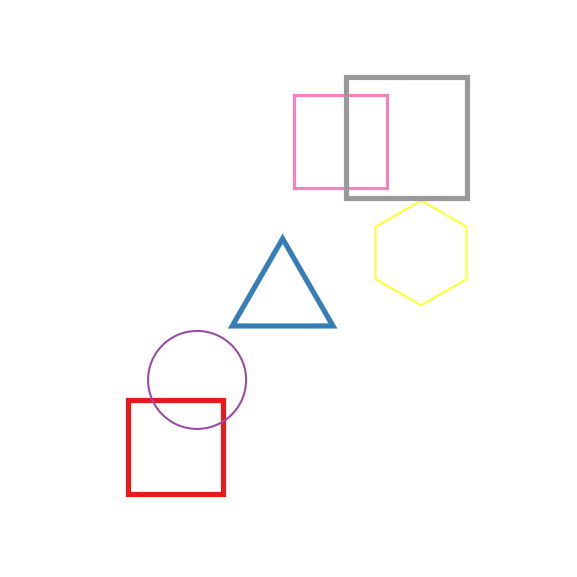[{"shape": "square", "thickness": 2.5, "radius": 0.41, "center": [0.304, 0.225]}, {"shape": "triangle", "thickness": 2.5, "radius": 0.5, "center": [0.489, 0.485]}, {"shape": "circle", "thickness": 1, "radius": 0.42, "center": [0.341, 0.341]}, {"shape": "hexagon", "thickness": 1, "radius": 0.45, "center": [0.729, 0.561]}, {"shape": "square", "thickness": 1.5, "radius": 0.4, "center": [0.589, 0.754]}, {"shape": "square", "thickness": 2.5, "radius": 0.52, "center": [0.704, 0.761]}]